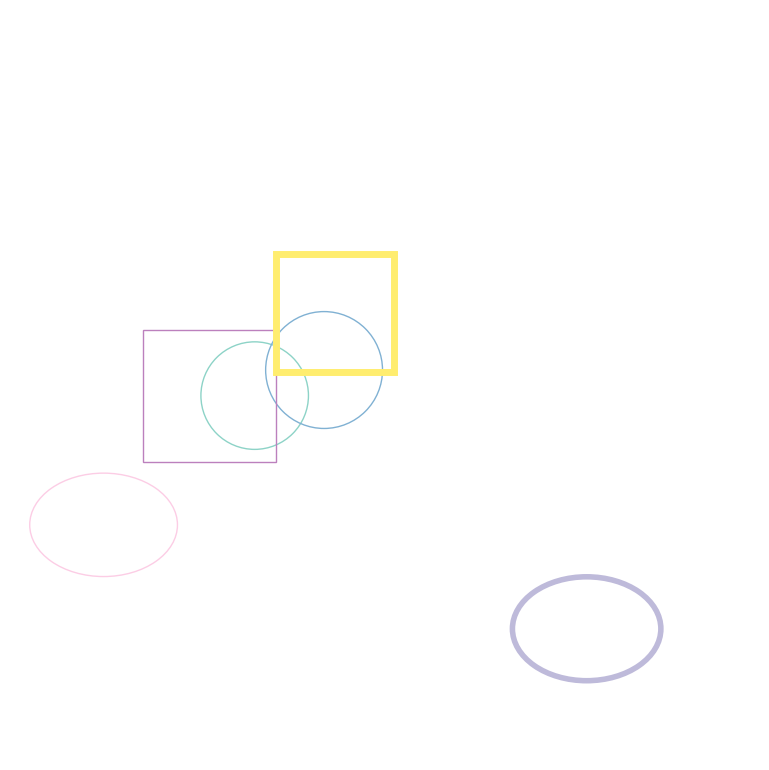[{"shape": "circle", "thickness": 0.5, "radius": 0.35, "center": [0.331, 0.486]}, {"shape": "oval", "thickness": 2, "radius": 0.48, "center": [0.762, 0.183]}, {"shape": "circle", "thickness": 0.5, "radius": 0.38, "center": [0.421, 0.519]}, {"shape": "oval", "thickness": 0.5, "radius": 0.48, "center": [0.135, 0.318]}, {"shape": "square", "thickness": 0.5, "radius": 0.43, "center": [0.272, 0.486]}, {"shape": "square", "thickness": 2.5, "radius": 0.38, "center": [0.435, 0.593]}]